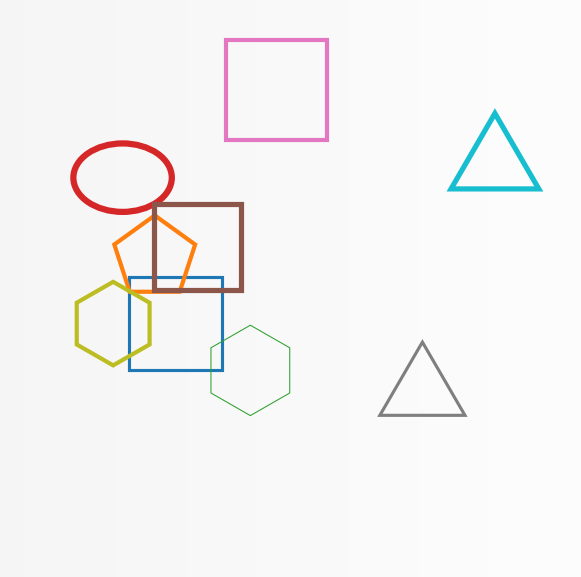[{"shape": "square", "thickness": 1.5, "radius": 0.4, "center": [0.302, 0.439]}, {"shape": "pentagon", "thickness": 2, "radius": 0.37, "center": [0.266, 0.553]}, {"shape": "hexagon", "thickness": 0.5, "radius": 0.39, "center": [0.431, 0.358]}, {"shape": "oval", "thickness": 3, "radius": 0.42, "center": [0.211, 0.691]}, {"shape": "square", "thickness": 2.5, "radius": 0.37, "center": [0.34, 0.571]}, {"shape": "square", "thickness": 2, "radius": 0.43, "center": [0.476, 0.844]}, {"shape": "triangle", "thickness": 1.5, "radius": 0.42, "center": [0.727, 0.322]}, {"shape": "hexagon", "thickness": 2, "radius": 0.36, "center": [0.195, 0.439]}, {"shape": "triangle", "thickness": 2.5, "radius": 0.44, "center": [0.851, 0.716]}]